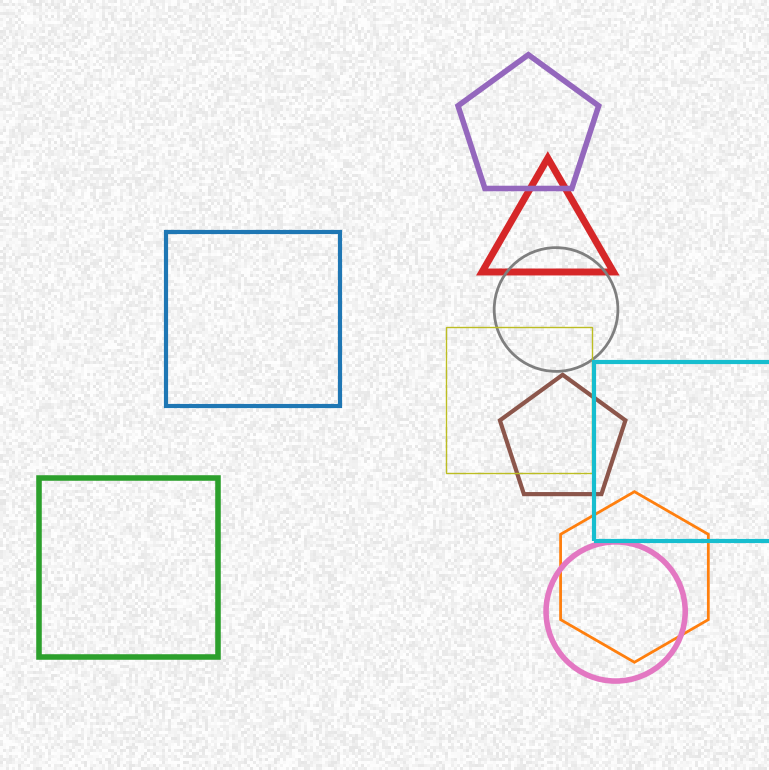[{"shape": "square", "thickness": 1.5, "radius": 0.56, "center": [0.328, 0.586]}, {"shape": "hexagon", "thickness": 1, "radius": 0.55, "center": [0.824, 0.251]}, {"shape": "square", "thickness": 2, "radius": 0.58, "center": [0.167, 0.263]}, {"shape": "triangle", "thickness": 2.5, "radius": 0.49, "center": [0.711, 0.696]}, {"shape": "pentagon", "thickness": 2, "radius": 0.48, "center": [0.686, 0.833]}, {"shape": "pentagon", "thickness": 1.5, "radius": 0.43, "center": [0.731, 0.428]}, {"shape": "circle", "thickness": 2, "radius": 0.45, "center": [0.8, 0.206]}, {"shape": "circle", "thickness": 1, "radius": 0.4, "center": [0.722, 0.598]}, {"shape": "square", "thickness": 0.5, "radius": 0.47, "center": [0.674, 0.48]}, {"shape": "square", "thickness": 1.5, "radius": 0.58, "center": [0.888, 0.413]}]